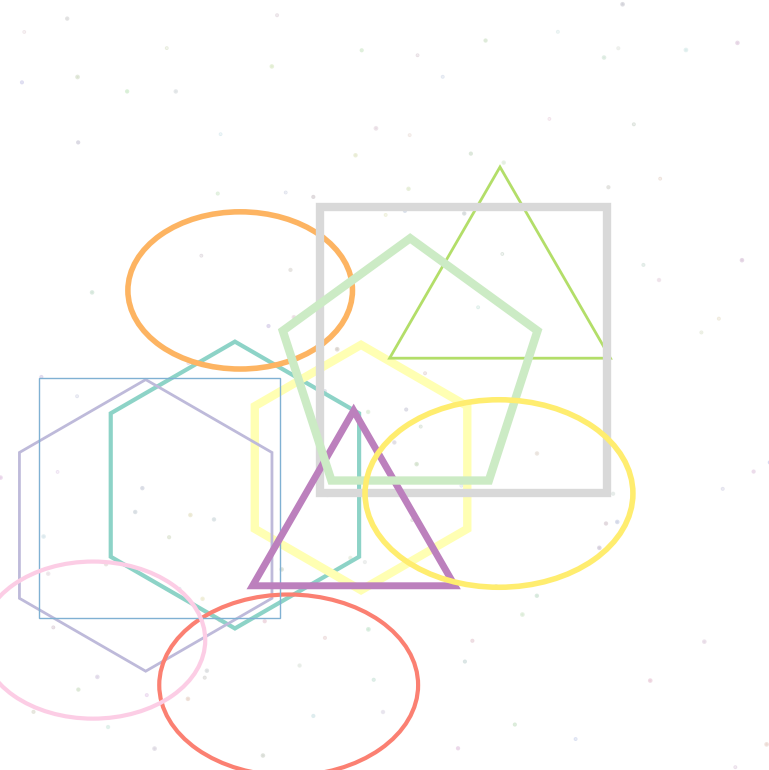[{"shape": "hexagon", "thickness": 1.5, "radius": 0.93, "center": [0.305, 0.37]}, {"shape": "hexagon", "thickness": 3, "radius": 0.8, "center": [0.469, 0.393]}, {"shape": "hexagon", "thickness": 1, "radius": 0.95, "center": [0.189, 0.318]}, {"shape": "oval", "thickness": 1.5, "radius": 0.84, "center": [0.375, 0.11]}, {"shape": "square", "thickness": 0.5, "radius": 0.78, "center": [0.207, 0.353]}, {"shape": "oval", "thickness": 2, "radius": 0.73, "center": [0.312, 0.623]}, {"shape": "triangle", "thickness": 1, "radius": 0.83, "center": [0.649, 0.618]}, {"shape": "oval", "thickness": 1.5, "radius": 0.73, "center": [0.121, 0.169]}, {"shape": "square", "thickness": 3, "radius": 0.93, "center": [0.602, 0.546]}, {"shape": "triangle", "thickness": 2.5, "radius": 0.76, "center": [0.459, 0.315]}, {"shape": "pentagon", "thickness": 3, "radius": 0.87, "center": [0.533, 0.517]}, {"shape": "oval", "thickness": 2, "radius": 0.87, "center": [0.648, 0.359]}]